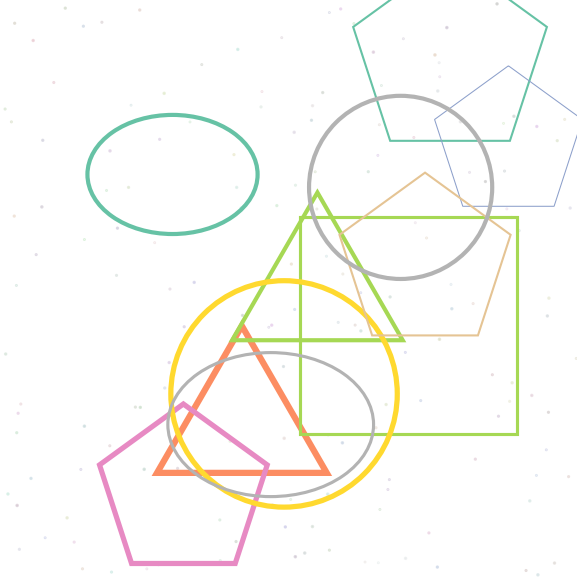[{"shape": "pentagon", "thickness": 1, "radius": 0.88, "center": [0.779, 0.898]}, {"shape": "oval", "thickness": 2, "radius": 0.74, "center": [0.299, 0.697]}, {"shape": "triangle", "thickness": 3, "radius": 0.85, "center": [0.419, 0.265]}, {"shape": "pentagon", "thickness": 0.5, "radius": 0.67, "center": [0.88, 0.751]}, {"shape": "pentagon", "thickness": 2.5, "radius": 0.76, "center": [0.318, 0.147]}, {"shape": "triangle", "thickness": 2, "radius": 0.85, "center": [0.55, 0.495]}, {"shape": "square", "thickness": 1.5, "radius": 0.94, "center": [0.707, 0.435]}, {"shape": "circle", "thickness": 2.5, "radius": 0.98, "center": [0.492, 0.317]}, {"shape": "pentagon", "thickness": 1, "radius": 0.78, "center": [0.736, 0.544]}, {"shape": "oval", "thickness": 1.5, "radius": 0.89, "center": [0.469, 0.264]}, {"shape": "circle", "thickness": 2, "radius": 0.79, "center": [0.694, 0.675]}]